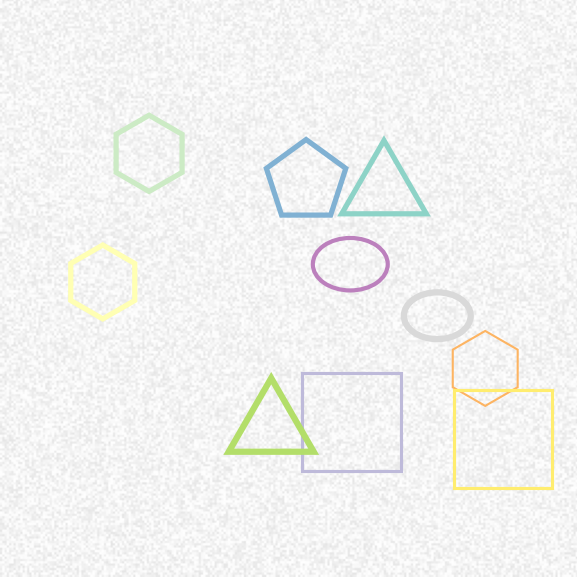[{"shape": "triangle", "thickness": 2.5, "radius": 0.42, "center": [0.665, 0.671]}, {"shape": "hexagon", "thickness": 2.5, "radius": 0.32, "center": [0.178, 0.511]}, {"shape": "square", "thickness": 1.5, "radius": 0.43, "center": [0.609, 0.268]}, {"shape": "pentagon", "thickness": 2.5, "radius": 0.36, "center": [0.53, 0.685]}, {"shape": "hexagon", "thickness": 1, "radius": 0.32, "center": [0.84, 0.361]}, {"shape": "triangle", "thickness": 3, "radius": 0.42, "center": [0.47, 0.259]}, {"shape": "oval", "thickness": 3, "radius": 0.29, "center": [0.757, 0.452]}, {"shape": "oval", "thickness": 2, "radius": 0.32, "center": [0.607, 0.542]}, {"shape": "hexagon", "thickness": 2.5, "radius": 0.33, "center": [0.258, 0.734]}, {"shape": "square", "thickness": 1.5, "radius": 0.42, "center": [0.871, 0.239]}]